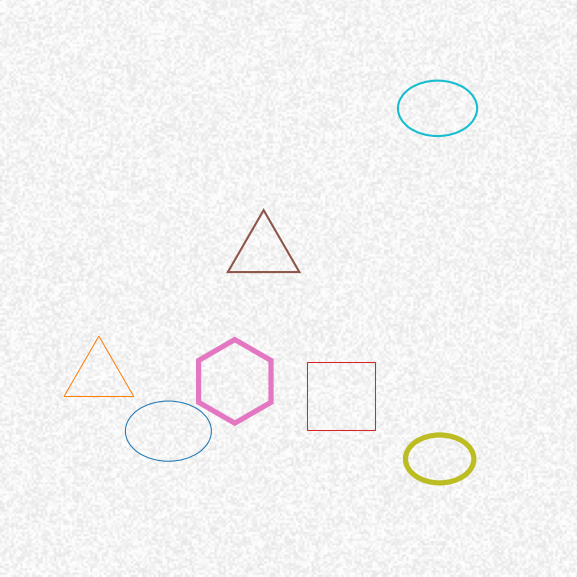[{"shape": "oval", "thickness": 0.5, "radius": 0.37, "center": [0.292, 0.253]}, {"shape": "triangle", "thickness": 0.5, "radius": 0.35, "center": [0.171, 0.347]}, {"shape": "square", "thickness": 0.5, "radius": 0.3, "center": [0.59, 0.313]}, {"shape": "triangle", "thickness": 1, "radius": 0.36, "center": [0.457, 0.564]}, {"shape": "hexagon", "thickness": 2.5, "radius": 0.36, "center": [0.407, 0.339]}, {"shape": "oval", "thickness": 2.5, "radius": 0.3, "center": [0.761, 0.204]}, {"shape": "oval", "thickness": 1, "radius": 0.34, "center": [0.758, 0.812]}]